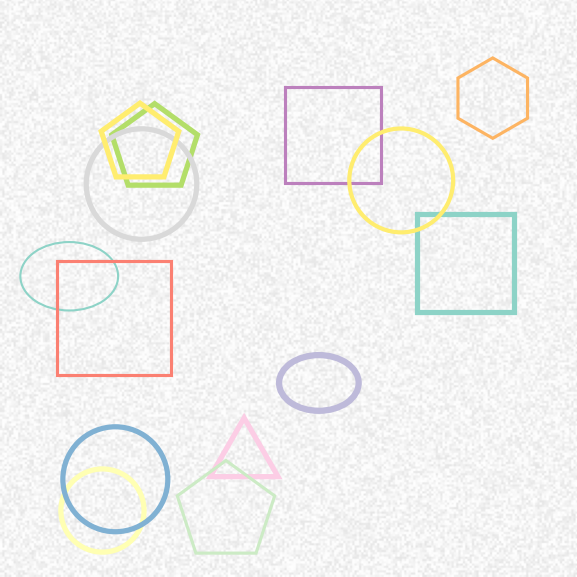[{"shape": "oval", "thickness": 1, "radius": 0.42, "center": [0.12, 0.521]}, {"shape": "square", "thickness": 2.5, "radius": 0.42, "center": [0.806, 0.544]}, {"shape": "circle", "thickness": 2.5, "radius": 0.36, "center": [0.177, 0.115]}, {"shape": "oval", "thickness": 3, "radius": 0.34, "center": [0.552, 0.336]}, {"shape": "square", "thickness": 1.5, "radius": 0.5, "center": [0.198, 0.448]}, {"shape": "circle", "thickness": 2.5, "radius": 0.45, "center": [0.2, 0.169]}, {"shape": "hexagon", "thickness": 1.5, "radius": 0.35, "center": [0.853, 0.829]}, {"shape": "pentagon", "thickness": 2.5, "radius": 0.39, "center": [0.268, 0.742]}, {"shape": "triangle", "thickness": 2.5, "radius": 0.34, "center": [0.423, 0.208]}, {"shape": "circle", "thickness": 2.5, "radius": 0.48, "center": [0.245, 0.68]}, {"shape": "square", "thickness": 1.5, "radius": 0.41, "center": [0.577, 0.765]}, {"shape": "pentagon", "thickness": 1.5, "radius": 0.44, "center": [0.391, 0.113]}, {"shape": "circle", "thickness": 2, "radius": 0.45, "center": [0.695, 0.687]}, {"shape": "pentagon", "thickness": 2.5, "radius": 0.35, "center": [0.242, 0.75]}]